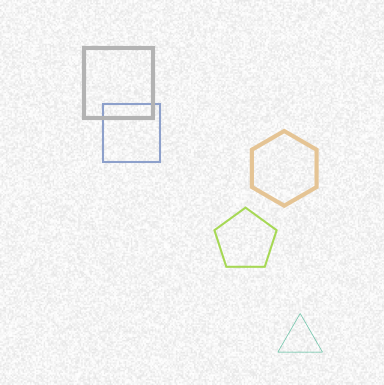[{"shape": "triangle", "thickness": 0.5, "radius": 0.33, "center": [0.78, 0.119]}, {"shape": "square", "thickness": 1.5, "radius": 0.37, "center": [0.341, 0.654]}, {"shape": "pentagon", "thickness": 1.5, "radius": 0.42, "center": [0.638, 0.376]}, {"shape": "hexagon", "thickness": 3, "radius": 0.49, "center": [0.738, 0.563]}, {"shape": "square", "thickness": 3, "radius": 0.45, "center": [0.308, 0.783]}]